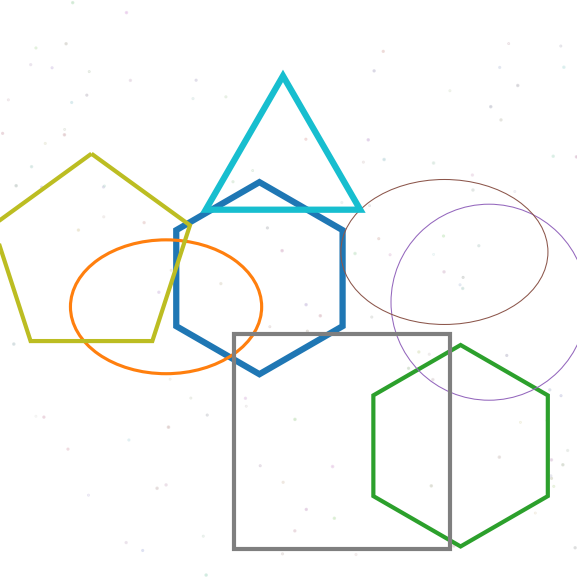[{"shape": "hexagon", "thickness": 3, "radius": 0.83, "center": [0.449, 0.517]}, {"shape": "oval", "thickness": 1.5, "radius": 0.83, "center": [0.288, 0.468]}, {"shape": "hexagon", "thickness": 2, "radius": 0.87, "center": [0.798, 0.227]}, {"shape": "circle", "thickness": 0.5, "radius": 0.85, "center": [0.847, 0.476]}, {"shape": "oval", "thickness": 0.5, "radius": 0.9, "center": [0.769, 0.563]}, {"shape": "square", "thickness": 2, "radius": 0.93, "center": [0.592, 0.235]}, {"shape": "pentagon", "thickness": 2, "radius": 0.9, "center": [0.158, 0.554]}, {"shape": "triangle", "thickness": 3, "radius": 0.77, "center": [0.49, 0.713]}]